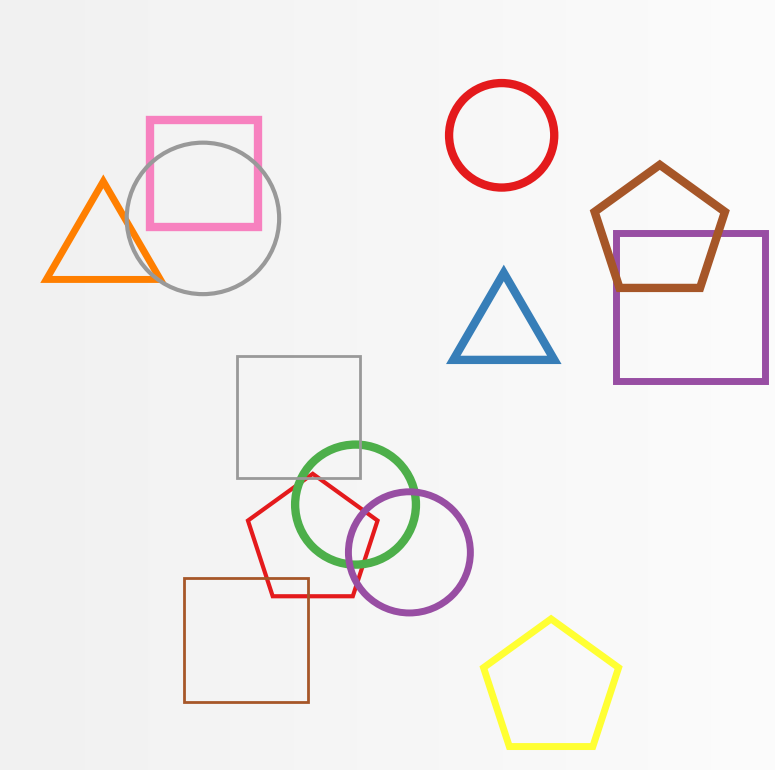[{"shape": "pentagon", "thickness": 1.5, "radius": 0.44, "center": [0.404, 0.297]}, {"shape": "circle", "thickness": 3, "radius": 0.34, "center": [0.647, 0.824]}, {"shape": "triangle", "thickness": 3, "radius": 0.38, "center": [0.65, 0.57]}, {"shape": "circle", "thickness": 3, "radius": 0.39, "center": [0.459, 0.345]}, {"shape": "square", "thickness": 2.5, "radius": 0.48, "center": [0.891, 0.601]}, {"shape": "circle", "thickness": 2.5, "radius": 0.39, "center": [0.528, 0.283]}, {"shape": "triangle", "thickness": 2.5, "radius": 0.42, "center": [0.133, 0.68]}, {"shape": "pentagon", "thickness": 2.5, "radius": 0.46, "center": [0.711, 0.105]}, {"shape": "pentagon", "thickness": 3, "radius": 0.44, "center": [0.851, 0.698]}, {"shape": "square", "thickness": 1, "radius": 0.4, "center": [0.317, 0.169]}, {"shape": "square", "thickness": 3, "radius": 0.35, "center": [0.263, 0.774]}, {"shape": "square", "thickness": 1, "radius": 0.4, "center": [0.385, 0.458]}, {"shape": "circle", "thickness": 1.5, "radius": 0.49, "center": [0.262, 0.716]}]